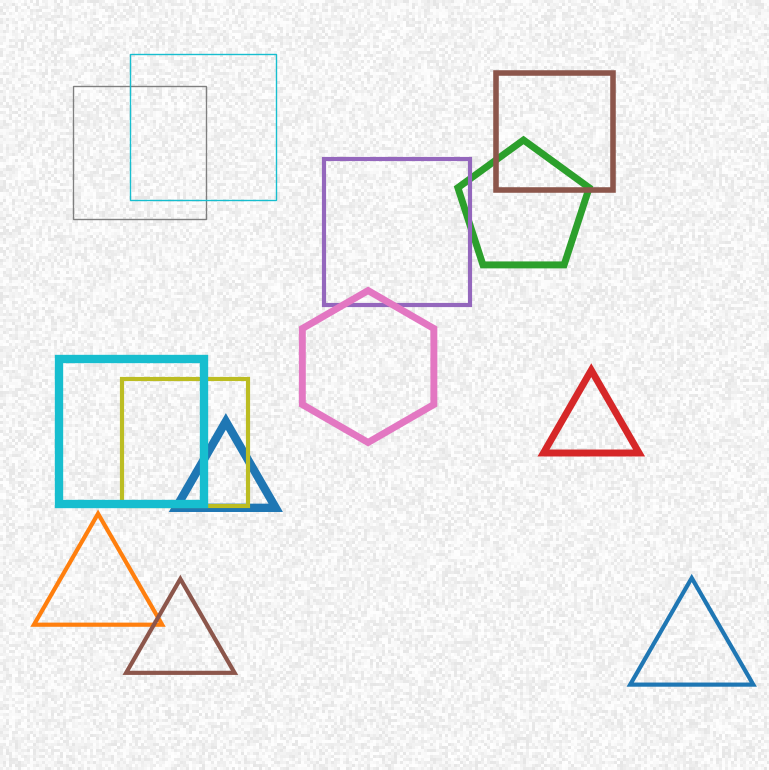[{"shape": "triangle", "thickness": 3, "radius": 0.37, "center": [0.293, 0.378]}, {"shape": "triangle", "thickness": 1.5, "radius": 0.46, "center": [0.898, 0.157]}, {"shape": "triangle", "thickness": 1.5, "radius": 0.48, "center": [0.127, 0.237]}, {"shape": "pentagon", "thickness": 2.5, "radius": 0.45, "center": [0.68, 0.729]}, {"shape": "triangle", "thickness": 2.5, "radius": 0.36, "center": [0.768, 0.448]}, {"shape": "square", "thickness": 1.5, "radius": 0.47, "center": [0.516, 0.699]}, {"shape": "square", "thickness": 2, "radius": 0.38, "center": [0.72, 0.83]}, {"shape": "triangle", "thickness": 1.5, "radius": 0.41, "center": [0.234, 0.167]}, {"shape": "hexagon", "thickness": 2.5, "radius": 0.49, "center": [0.478, 0.524]}, {"shape": "square", "thickness": 0.5, "radius": 0.43, "center": [0.181, 0.802]}, {"shape": "square", "thickness": 1.5, "radius": 0.41, "center": [0.24, 0.426]}, {"shape": "square", "thickness": 0.5, "radius": 0.47, "center": [0.263, 0.835]}, {"shape": "square", "thickness": 3, "radius": 0.47, "center": [0.17, 0.44]}]